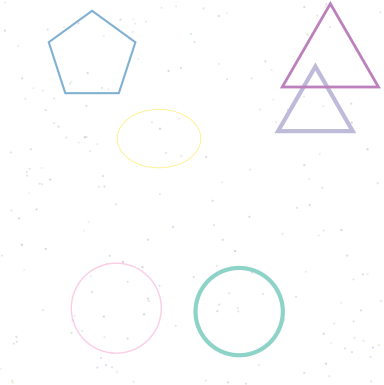[{"shape": "circle", "thickness": 3, "radius": 0.57, "center": [0.621, 0.191]}, {"shape": "triangle", "thickness": 3, "radius": 0.56, "center": [0.819, 0.715]}, {"shape": "pentagon", "thickness": 1.5, "radius": 0.59, "center": [0.239, 0.854]}, {"shape": "circle", "thickness": 1, "radius": 0.58, "center": [0.302, 0.199]}, {"shape": "triangle", "thickness": 2, "radius": 0.72, "center": [0.858, 0.846]}, {"shape": "oval", "thickness": 0.5, "radius": 0.54, "center": [0.413, 0.64]}]